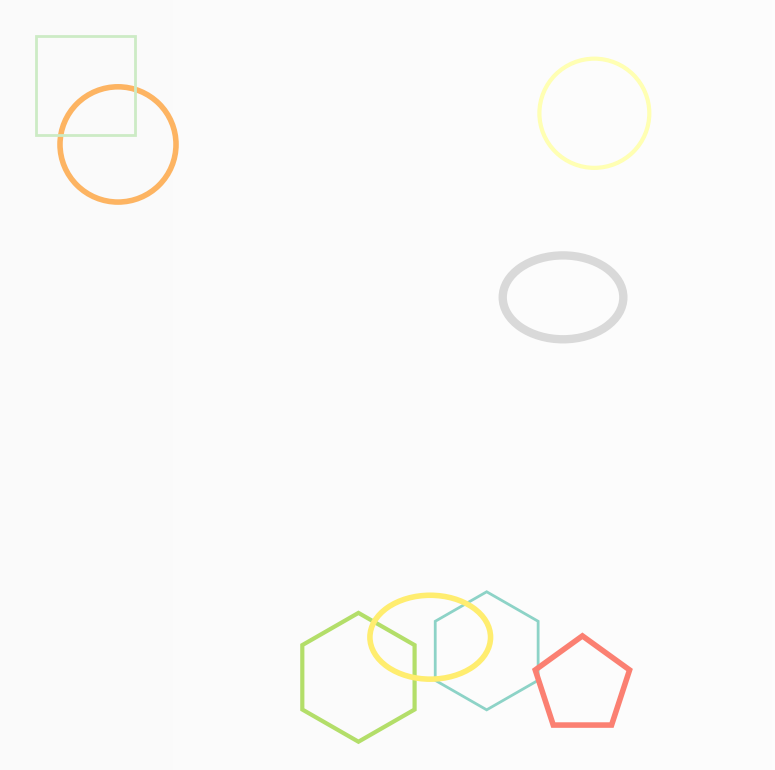[{"shape": "hexagon", "thickness": 1, "radius": 0.38, "center": [0.628, 0.155]}, {"shape": "circle", "thickness": 1.5, "radius": 0.35, "center": [0.767, 0.853]}, {"shape": "pentagon", "thickness": 2, "radius": 0.32, "center": [0.752, 0.11]}, {"shape": "circle", "thickness": 2, "radius": 0.37, "center": [0.152, 0.812]}, {"shape": "hexagon", "thickness": 1.5, "radius": 0.42, "center": [0.463, 0.12]}, {"shape": "oval", "thickness": 3, "radius": 0.39, "center": [0.726, 0.614]}, {"shape": "square", "thickness": 1, "radius": 0.32, "center": [0.11, 0.889]}, {"shape": "oval", "thickness": 2, "radius": 0.39, "center": [0.555, 0.172]}]